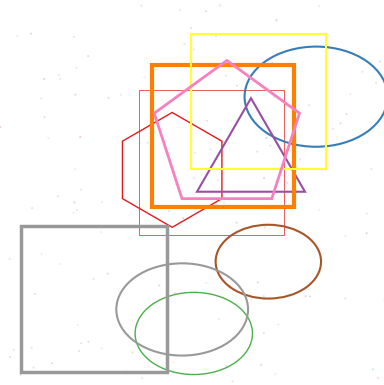[{"shape": "square", "thickness": 0.5, "radius": 0.94, "center": [0.55, 0.577]}, {"shape": "hexagon", "thickness": 1, "radius": 0.75, "center": [0.447, 0.559]}, {"shape": "oval", "thickness": 1.5, "radius": 0.93, "center": [0.821, 0.749]}, {"shape": "oval", "thickness": 1, "radius": 0.76, "center": [0.503, 0.134]}, {"shape": "triangle", "thickness": 1.5, "radius": 0.81, "center": [0.652, 0.583]}, {"shape": "square", "thickness": 3, "radius": 0.92, "center": [0.579, 0.647]}, {"shape": "square", "thickness": 1.5, "radius": 0.88, "center": [0.672, 0.736]}, {"shape": "oval", "thickness": 1.5, "radius": 0.68, "center": [0.697, 0.32]}, {"shape": "pentagon", "thickness": 2, "radius": 0.99, "center": [0.589, 0.645]}, {"shape": "oval", "thickness": 1.5, "radius": 0.86, "center": [0.473, 0.196]}, {"shape": "square", "thickness": 2.5, "radius": 0.95, "center": [0.244, 0.222]}]